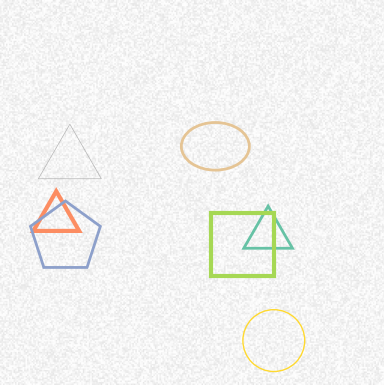[{"shape": "triangle", "thickness": 2, "radius": 0.36, "center": [0.696, 0.392]}, {"shape": "triangle", "thickness": 3, "radius": 0.34, "center": [0.146, 0.435]}, {"shape": "pentagon", "thickness": 2, "radius": 0.48, "center": [0.17, 0.383]}, {"shape": "square", "thickness": 3, "radius": 0.41, "center": [0.63, 0.365]}, {"shape": "circle", "thickness": 1, "radius": 0.4, "center": [0.711, 0.115]}, {"shape": "oval", "thickness": 2, "radius": 0.44, "center": [0.559, 0.62]}, {"shape": "triangle", "thickness": 0.5, "radius": 0.47, "center": [0.181, 0.583]}]